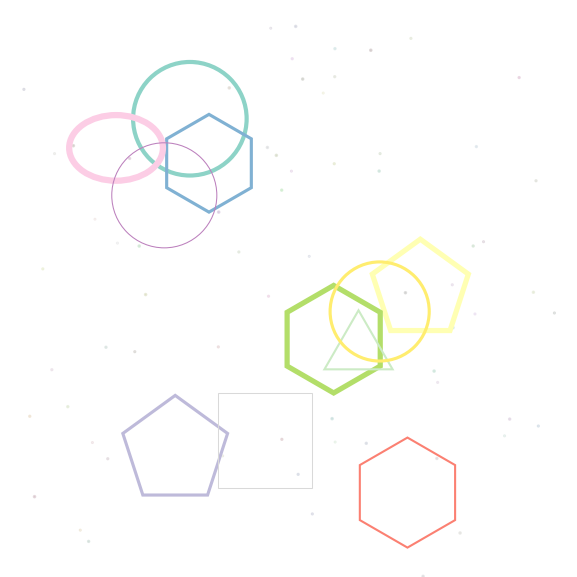[{"shape": "circle", "thickness": 2, "radius": 0.49, "center": [0.329, 0.794]}, {"shape": "pentagon", "thickness": 2.5, "radius": 0.44, "center": [0.728, 0.497]}, {"shape": "pentagon", "thickness": 1.5, "radius": 0.48, "center": [0.303, 0.219]}, {"shape": "hexagon", "thickness": 1, "radius": 0.48, "center": [0.706, 0.146]}, {"shape": "hexagon", "thickness": 1.5, "radius": 0.42, "center": [0.362, 0.716]}, {"shape": "hexagon", "thickness": 2.5, "radius": 0.47, "center": [0.578, 0.412]}, {"shape": "oval", "thickness": 3, "radius": 0.41, "center": [0.201, 0.743]}, {"shape": "square", "thickness": 0.5, "radius": 0.41, "center": [0.459, 0.237]}, {"shape": "circle", "thickness": 0.5, "radius": 0.45, "center": [0.284, 0.661]}, {"shape": "triangle", "thickness": 1, "radius": 0.34, "center": [0.621, 0.394]}, {"shape": "circle", "thickness": 1.5, "radius": 0.43, "center": [0.657, 0.46]}]